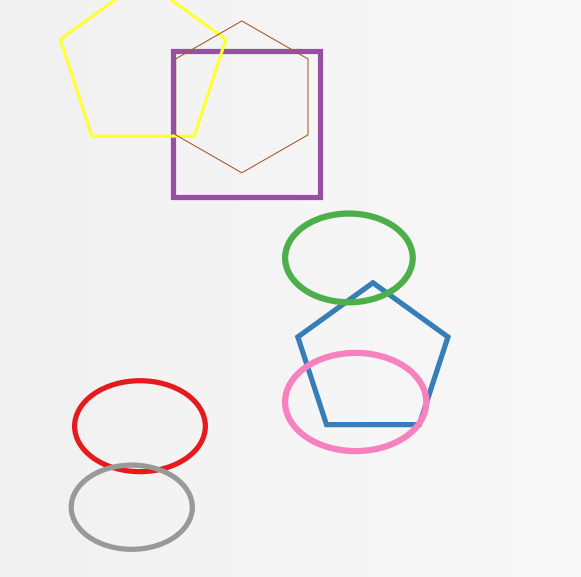[{"shape": "oval", "thickness": 2.5, "radius": 0.56, "center": [0.241, 0.261]}, {"shape": "pentagon", "thickness": 2.5, "radius": 0.68, "center": [0.642, 0.374]}, {"shape": "oval", "thickness": 3, "radius": 0.55, "center": [0.6, 0.553]}, {"shape": "square", "thickness": 2.5, "radius": 0.63, "center": [0.425, 0.785]}, {"shape": "pentagon", "thickness": 1.5, "radius": 0.75, "center": [0.246, 0.885]}, {"shape": "hexagon", "thickness": 0.5, "radius": 0.66, "center": [0.416, 0.831]}, {"shape": "oval", "thickness": 3, "radius": 0.61, "center": [0.612, 0.303]}, {"shape": "oval", "thickness": 2.5, "radius": 0.52, "center": [0.227, 0.121]}]